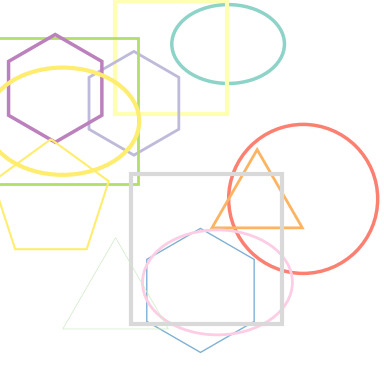[{"shape": "oval", "thickness": 2.5, "radius": 0.73, "center": [0.593, 0.886]}, {"shape": "square", "thickness": 3, "radius": 0.73, "center": [0.444, 0.851]}, {"shape": "hexagon", "thickness": 2, "radius": 0.67, "center": [0.348, 0.732]}, {"shape": "circle", "thickness": 2.5, "radius": 0.97, "center": [0.787, 0.483]}, {"shape": "hexagon", "thickness": 1, "radius": 0.81, "center": [0.521, 0.246]}, {"shape": "triangle", "thickness": 2, "radius": 0.68, "center": [0.668, 0.476]}, {"shape": "square", "thickness": 2, "radius": 0.95, "center": [0.168, 0.712]}, {"shape": "oval", "thickness": 2, "radius": 0.97, "center": [0.565, 0.266]}, {"shape": "square", "thickness": 3, "radius": 0.98, "center": [0.536, 0.354]}, {"shape": "hexagon", "thickness": 2.5, "radius": 0.7, "center": [0.143, 0.77]}, {"shape": "triangle", "thickness": 0.5, "radius": 0.79, "center": [0.3, 0.225]}, {"shape": "pentagon", "thickness": 1.5, "radius": 0.79, "center": [0.132, 0.481]}, {"shape": "oval", "thickness": 3, "radius": 0.99, "center": [0.163, 0.685]}]